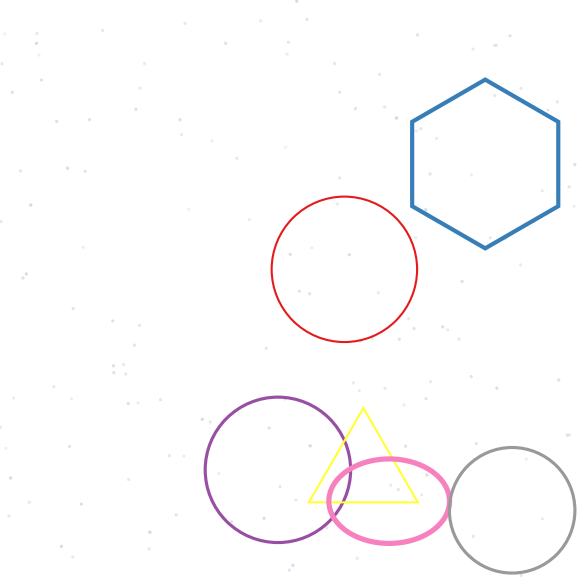[{"shape": "circle", "thickness": 1, "radius": 0.63, "center": [0.596, 0.533]}, {"shape": "hexagon", "thickness": 2, "radius": 0.73, "center": [0.84, 0.715]}, {"shape": "circle", "thickness": 1.5, "radius": 0.63, "center": [0.481, 0.186]}, {"shape": "triangle", "thickness": 1, "radius": 0.54, "center": [0.629, 0.184]}, {"shape": "oval", "thickness": 2.5, "radius": 0.52, "center": [0.674, 0.131]}, {"shape": "circle", "thickness": 1.5, "radius": 0.54, "center": [0.887, 0.116]}]